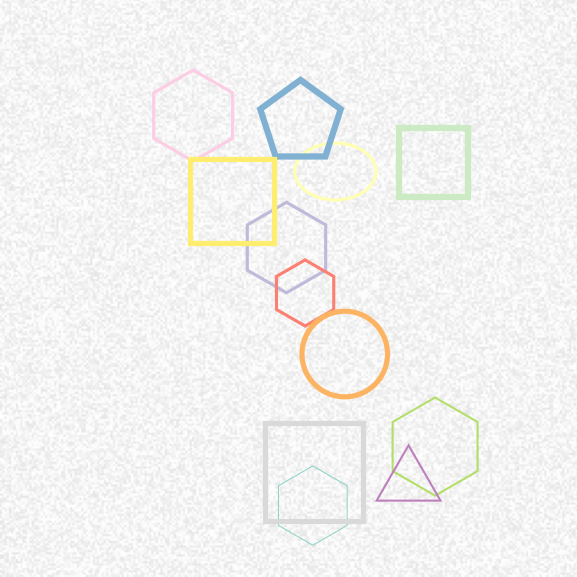[{"shape": "hexagon", "thickness": 0.5, "radius": 0.34, "center": [0.542, 0.124]}, {"shape": "oval", "thickness": 1.5, "radius": 0.35, "center": [0.581, 0.702]}, {"shape": "hexagon", "thickness": 1.5, "radius": 0.39, "center": [0.496, 0.571]}, {"shape": "hexagon", "thickness": 1.5, "radius": 0.29, "center": [0.528, 0.492]}, {"shape": "pentagon", "thickness": 3, "radius": 0.37, "center": [0.52, 0.787]}, {"shape": "circle", "thickness": 2.5, "radius": 0.37, "center": [0.597, 0.386]}, {"shape": "hexagon", "thickness": 1, "radius": 0.42, "center": [0.753, 0.226]}, {"shape": "hexagon", "thickness": 1.5, "radius": 0.39, "center": [0.334, 0.799]}, {"shape": "square", "thickness": 2.5, "radius": 0.42, "center": [0.543, 0.183]}, {"shape": "triangle", "thickness": 1, "radius": 0.32, "center": [0.707, 0.164]}, {"shape": "square", "thickness": 3, "radius": 0.3, "center": [0.751, 0.718]}, {"shape": "square", "thickness": 2.5, "radius": 0.36, "center": [0.402, 0.651]}]